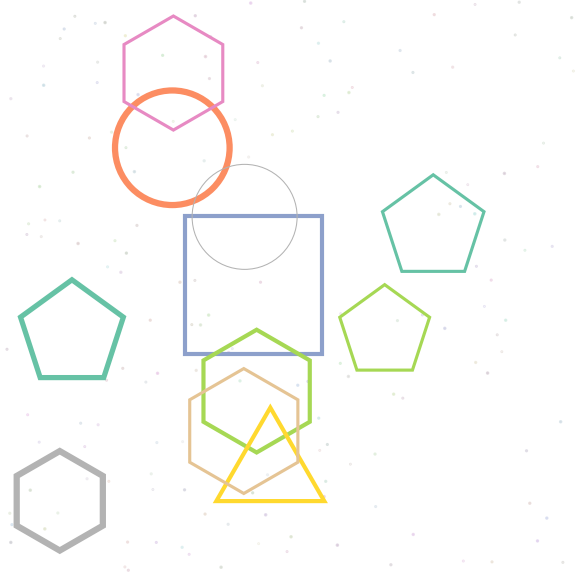[{"shape": "pentagon", "thickness": 1.5, "radius": 0.46, "center": [0.75, 0.604]}, {"shape": "pentagon", "thickness": 2.5, "radius": 0.47, "center": [0.125, 0.421]}, {"shape": "circle", "thickness": 3, "radius": 0.5, "center": [0.298, 0.743]}, {"shape": "square", "thickness": 2, "radius": 0.6, "center": [0.439, 0.505]}, {"shape": "hexagon", "thickness": 1.5, "radius": 0.49, "center": [0.3, 0.873]}, {"shape": "pentagon", "thickness": 1.5, "radius": 0.41, "center": [0.666, 0.424]}, {"shape": "hexagon", "thickness": 2, "radius": 0.53, "center": [0.444, 0.322]}, {"shape": "triangle", "thickness": 2, "radius": 0.54, "center": [0.468, 0.185]}, {"shape": "hexagon", "thickness": 1.5, "radius": 0.54, "center": [0.422, 0.253]}, {"shape": "hexagon", "thickness": 3, "radius": 0.43, "center": [0.104, 0.132]}, {"shape": "circle", "thickness": 0.5, "radius": 0.45, "center": [0.424, 0.624]}]